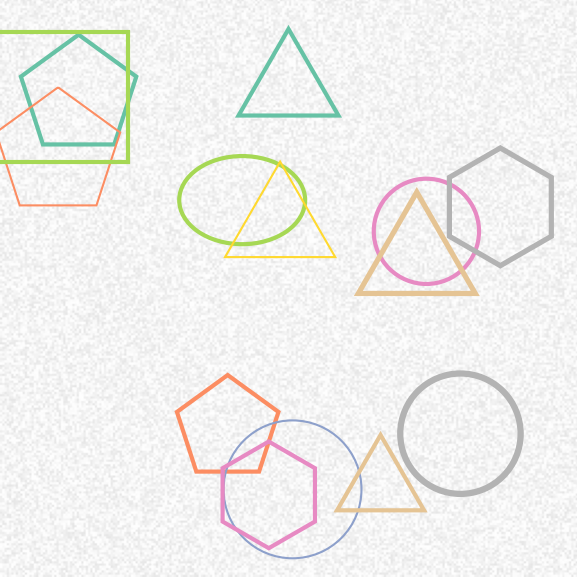[{"shape": "pentagon", "thickness": 2, "radius": 0.53, "center": [0.136, 0.834]}, {"shape": "triangle", "thickness": 2, "radius": 0.5, "center": [0.5, 0.849]}, {"shape": "pentagon", "thickness": 1, "radius": 0.57, "center": [0.101, 0.735]}, {"shape": "pentagon", "thickness": 2, "radius": 0.46, "center": [0.394, 0.257]}, {"shape": "circle", "thickness": 1, "radius": 0.6, "center": [0.507, 0.152]}, {"shape": "hexagon", "thickness": 2, "radius": 0.46, "center": [0.465, 0.142]}, {"shape": "circle", "thickness": 2, "radius": 0.46, "center": [0.738, 0.599]}, {"shape": "oval", "thickness": 2, "radius": 0.55, "center": [0.419, 0.653]}, {"shape": "square", "thickness": 2, "radius": 0.56, "center": [0.109, 0.831]}, {"shape": "triangle", "thickness": 1, "radius": 0.55, "center": [0.485, 0.609]}, {"shape": "triangle", "thickness": 2.5, "radius": 0.58, "center": [0.722, 0.549]}, {"shape": "triangle", "thickness": 2, "radius": 0.43, "center": [0.659, 0.159]}, {"shape": "circle", "thickness": 3, "radius": 0.52, "center": [0.797, 0.248]}, {"shape": "hexagon", "thickness": 2.5, "radius": 0.51, "center": [0.866, 0.641]}]